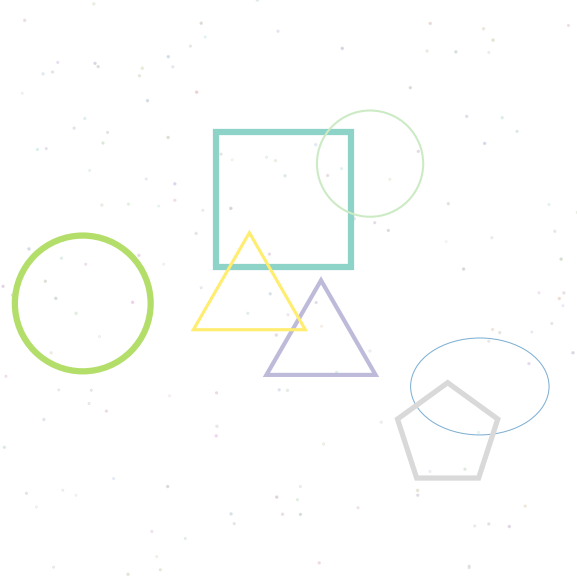[{"shape": "square", "thickness": 3, "radius": 0.58, "center": [0.491, 0.654]}, {"shape": "triangle", "thickness": 2, "radius": 0.55, "center": [0.556, 0.405]}, {"shape": "oval", "thickness": 0.5, "radius": 0.6, "center": [0.831, 0.33]}, {"shape": "circle", "thickness": 3, "radius": 0.59, "center": [0.143, 0.474]}, {"shape": "pentagon", "thickness": 2.5, "radius": 0.46, "center": [0.775, 0.245]}, {"shape": "circle", "thickness": 1, "radius": 0.46, "center": [0.641, 0.716]}, {"shape": "triangle", "thickness": 1.5, "radius": 0.56, "center": [0.432, 0.484]}]